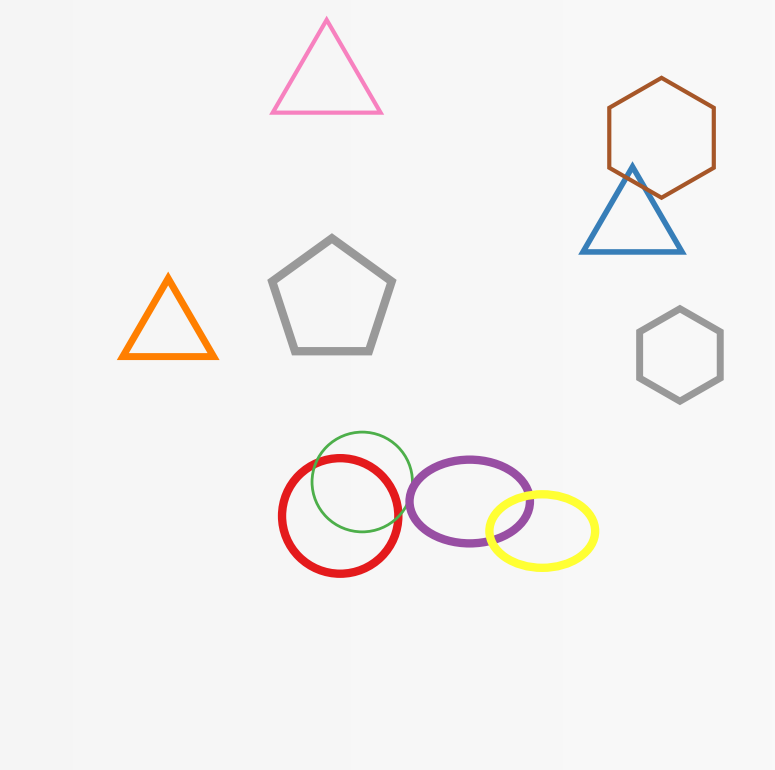[{"shape": "circle", "thickness": 3, "radius": 0.38, "center": [0.439, 0.33]}, {"shape": "triangle", "thickness": 2, "radius": 0.37, "center": [0.816, 0.71]}, {"shape": "circle", "thickness": 1, "radius": 0.32, "center": [0.467, 0.374]}, {"shape": "oval", "thickness": 3, "radius": 0.39, "center": [0.606, 0.349]}, {"shape": "triangle", "thickness": 2.5, "radius": 0.34, "center": [0.217, 0.571]}, {"shape": "oval", "thickness": 3, "radius": 0.34, "center": [0.7, 0.31]}, {"shape": "hexagon", "thickness": 1.5, "radius": 0.39, "center": [0.854, 0.821]}, {"shape": "triangle", "thickness": 1.5, "radius": 0.4, "center": [0.421, 0.894]}, {"shape": "pentagon", "thickness": 3, "radius": 0.41, "center": [0.428, 0.609]}, {"shape": "hexagon", "thickness": 2.5, "radius": 0.3, "center": [0.877, 0.539]}]